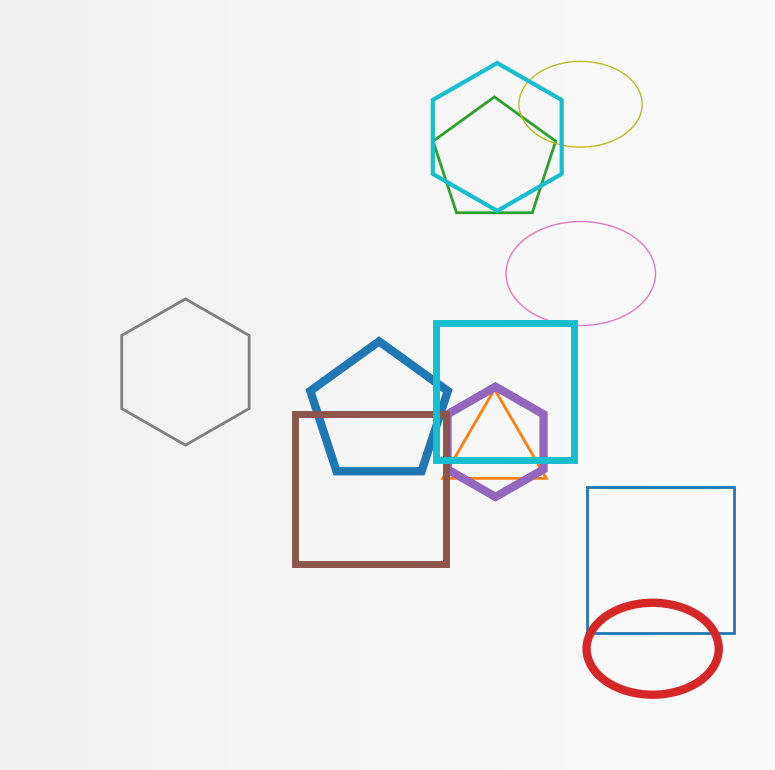[{"shape": "square", "thickness": 1, "radius": 0.47, "center": [0.852, 0.273]}, {"shape": "pentagon", "thickness": 3, "radius": 0.47, "center": [0.489, 0.463]}, {"shape": "triangle", "thickness": 1, "radius": 0.39, "center": [0.638, 0.417]}, {"shape": "pentagon", "thickness": 1, "radius": 0.42, "center": [0.638, 0.791]}, {"shape": "oval", "thickness": 3, "radius": 0.43, "center": [0.842, 0.157]}, {"shape": "hexagon", "thickness": 3, "radius": 0.36, "center": [0.639, 0.426]}, {"shape": "square", "thickness": 2.5, "radius": 0.49, "center": [0.478, 0.364]}, {"shape": "oval", "thickness": 0.5, "radius": 0.48, "center": [0.749, 0.645]}, {"shape": "hexagon", "thickness": 1, "radius": 0.47, "center": [0.239, 0.517]}, {"shape": "oval", "thickness": 0.5, "radius": 0.4, "center": [0.749, 0.865]}, {"shape": "hexagon", "thickness": 1.5, "radius": 0.48, "center": [0.642, 0.822]}, {"shape": "square", "thickness": 2.5, "radius": 0.45, "center": [0.651, 0.491]}]